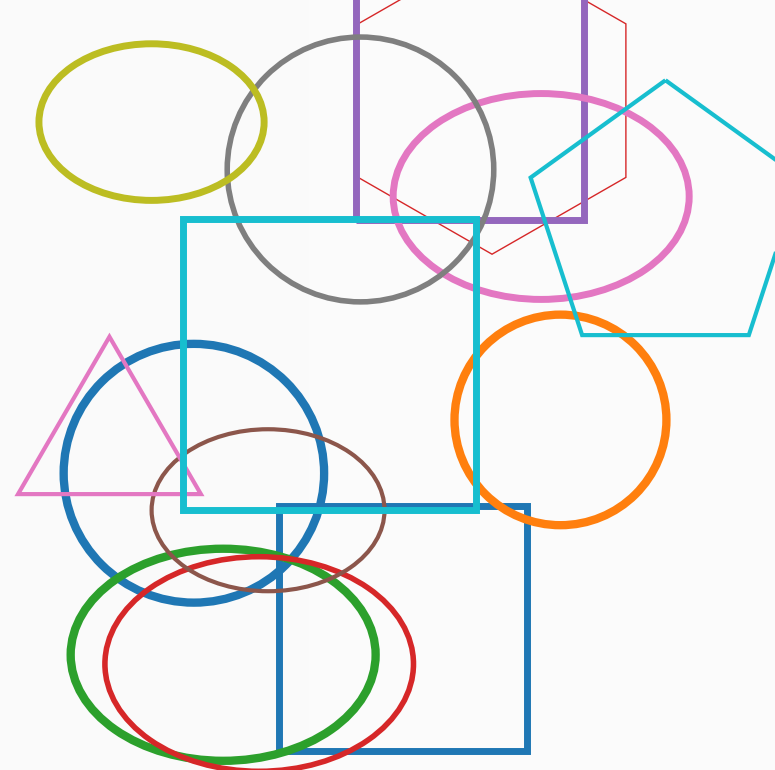[{"shape": "circle", "thickness": 3, "radius": 0.84, "center": [0.25, 0.385]}, {"shape": "square", "thickness": 2.5, "radius": 0.8, "center": [0.52, 0.184]}, {"shape": "circle", "thickness": 3, "radius": 0.68, "center": [0.723, 0.455]}, {"shape": "oval", "thickness": 3, "radius": 0.98, "center": [0.288, 0.15]}, {"shape": "oval", "thickness": 2, "radius": 1.0, "center": [0.334, 0.138]}, {"shape": "hexagon", "thickness": 0.5, "radius": 1.0, "center": [0.635, 0.869]}, {"shape": "square", "thickness": 2.5, "radius": 0.73, "center": [0.606, 0.862]}, {"shape": "oval", "thickness": 1.5, "radius": 0.75, "center": [0.346, 0.337]}, {"shape": "triangle", "thickness": 1.5, "radius": 0.68, "center": [0.141, 0.426]}, {"shape": "oval", "thickness": 2.5, "radius": 0.95, "center": [0.698, 0.745]}, {"shape": "circle", "thickness": 2, "radius": 0.86, "center": [0.465, 0.78]}, {"shape": "oval", "thickness": 2.5, "radius": 0.73, "center": [0.196, 0.841]}, {"shape": "pentagon", "thickness": 1.5, "radius": 0.91, "center": [0.859, 0.713]}, {"shape": "square", "thickness": 2.5, "radius": 0.94, "center": [0.425, 0.527]}]